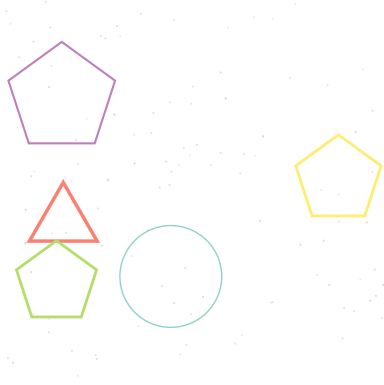[{"shape": "circle", "thickness": 1, "radius": 0.66, "center": [0.444, 0.282]}, {"shape": "triangle", "thickness": 2.5, "radius": 0.51, "center": [0.164, 0.425]}, {"shape": "pentagon", "thickness": 2, "radius": 0.55, "center": [0.147, 0.265]}, {"shape": "pentagon", "thickness": 1.5, "radius": 0.73, "center": [0.16, 0.745]}, {"shape": "pentagon", "thickness": 2, "radius": 0.58, "center": [0.879, 0.533]}]